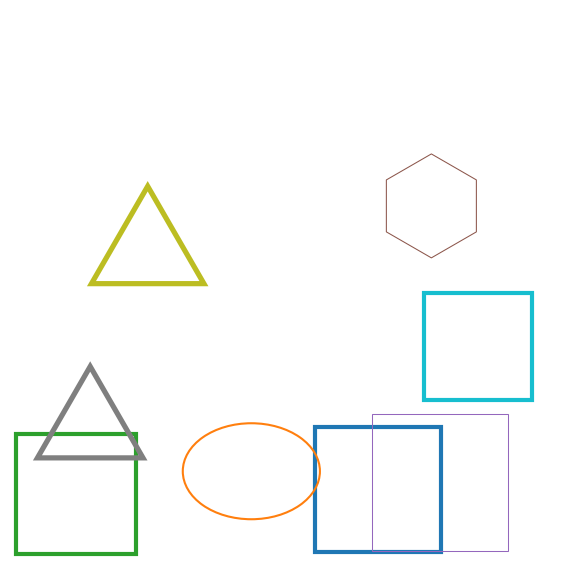[{"shape": "square", "thickness": 2, "radius": 0.54, "center": [0.654, 0.151]}, {"shape": "oval", "thickness": 1, "radius": 0.59, "center": [0.435, 0.183]}, {"shape": "square", "thickness": 2, "radius": 0.52, "center": [0.132, 0.144]}, {"shape": "square", "thickness": 0.5, "radius": 0.59, "center": [0.762, 0.164]}, {"shape": "hexagon", "thickness": 0.5, "radius": 0.45, "center": [0.747, 0.643]}, {"shape": "triangle", "thickness": 2.5, "radius": 0.53, "center": [0.156, 0.259]}, {"shape": "triangle", "thickness": 2.5, "radius": 0.56, "center": [0.256, 0.564]}, {"shape": "square", "thickness": 2, "radius": 0.47, "center": [0.828, 0.399]}]